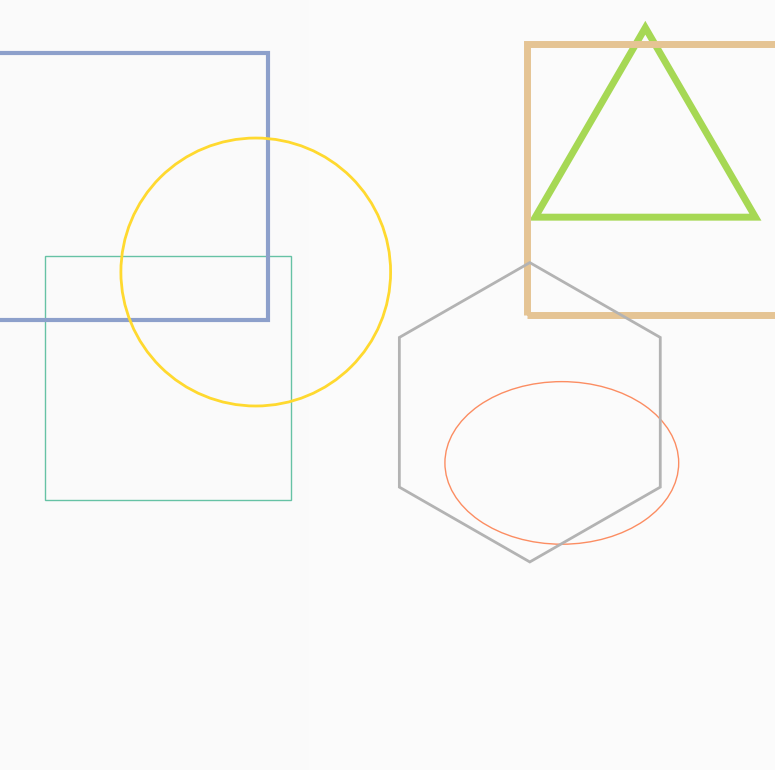[{"shape": "square", "thickness": 0.5, "radius": 0.79, "center": [0.217, 0.509]}, {"shape": "oval", "thickness": 0.5, "radius": 0.75, "center": [0.725, 0.399]}, {"shape": "square", "thickness": 1.5, "radius": 0.87, "center": [0.172, 0.758]}, {"shape": "triangle", "thickness": 2.5, "radius": 0.82, "center": [0.833, 0.8]}, {"shape": "circle", "thickness": 1, "radius": 0.87, "center": [0.33, 0.647]}, {"shape": "square", "thickness": 2.5, "radius": 0.88, "center": [0.856, 0.767]}, {"shape": "hexagon", "thickness": 1, "radius": 0.97, "center": [0.684, 0.465]}]